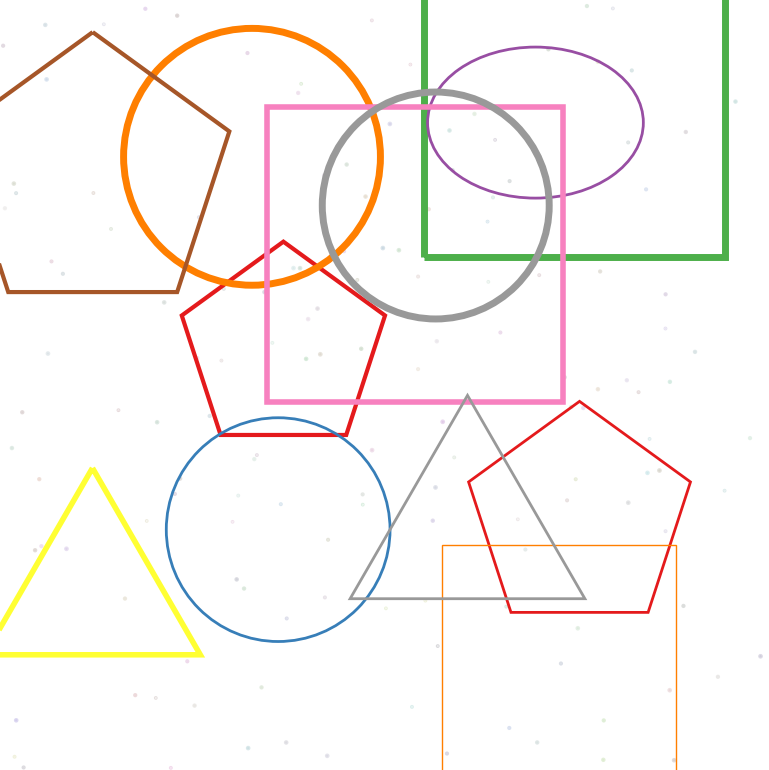[{"shape": "pentagon", "thickness": 1, "radius": 0.76, "center": [0.753, 0.327]}, {"shape": "pentagon", "thickness": 1.5, "radius": 0.69, "center": [0.368, 0.547]}, {"shape": "circle", "thickness": 1, "radius": 0.73, "center": [0.361, 0.312]}, {"shape": "square", "thickness": 2.5, "radius": 0.98, "center": [0.746, 0.862]}, {"shape": "oval", "thickness": 1, "radius": 0.7, "center": [0.695, 0.841]}, {"shape": "square", "thickness": 0.5, "radius": 0.76, "center": [0.726, 0.14]}, {"shape": "circle", "thickness": 2.5, "radius": 0.83, "center": [0.327, 0.796]}, {"shape": "triangle", "thickness": 2, "radius": 0.81, "center": [0.12, 0.23]}, {"shape": "pentagon", "thickness": 1.5, "radius": 0.93, "center": [0.12, 0.772]}, {"shape": "square", "thickness": 2, "radius": 0.96, "center": [0.539, 0.669]}, {"shape": "triangle", "thickness": 1, "radius": 0.88, "center": [0.607, 0.31]}, {"shape": "circle", "thickness": 2.5, "radius": 0.74, "center": [0.566, 0.733]}]